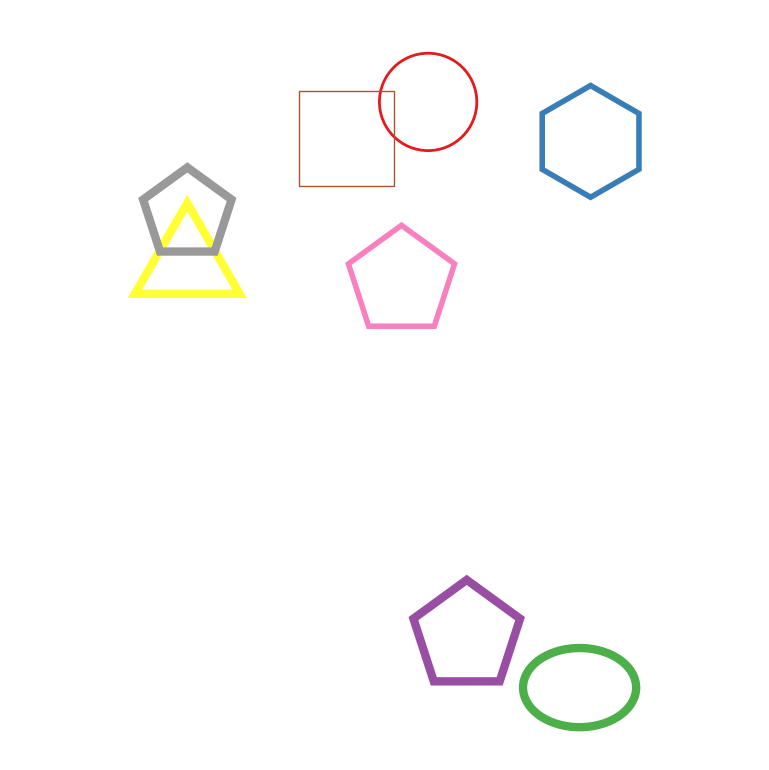[{"shape": "circle", "thickness": 1, "radius": 0.32, "center": [0.556, 0.868]}, {"shape": "hexagon", "thickness": 2, "radius": 0.36, "center": [0.767, 0.816]}, {"shape": "oval", "thickness": 3, "radius": 0.37, "center": [0.753, 0.107]}, {"shape": "pentagon", "thickness": 3, "radius": 0.36, "center": [0.606, 0.174]}, {"shape": "triangle", "thickness": 3, "radius": 0.39, "center": [0.243, 0.658]}, {"shape": "square", "thickness": 0.5, "radius": 0.31, "center": [0.45, 0.82]}, {"shape": "pentagon", "thickness": 2, "radius": 0.36, "center": [0.521, 0.635]}, {"shape": "pentagon", "thickness": 3, "radius": 0.3, "center": [0.243, 0.722]}]